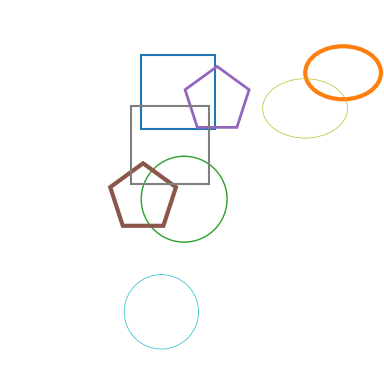[{"shape": "square", "thickness": 1.5, "radius": 0.48, "center": [0.462, 0.761]}, {"shape": "oval", "thickness": 3, "radius": 0.49, "center": [0.891, 0.811]}, {"shape": "circle", "thickness": 1, "radius": 0.56, "center": [0.478, 0.483]}, {"shape": "pentagon", "thickness": 2, "radius": 0.44, "center": [0.564, 0.74]}, {"shape": "pentagon", "thickness": 3, "radius": 0.45, "center": [0.372, 0.486]}, {"shape": "square", "thickness": 1.5, "radius": 0.5, "center": [0.442, 0.623]}, {"shape": "oval", "thickness": 0.5, "radius": 0.55, "center": [0.792, 0.718]}, {"shape": "circle", "thickness": 0.5, "radius": 0.48, "center": [0.419, 0.19]}]